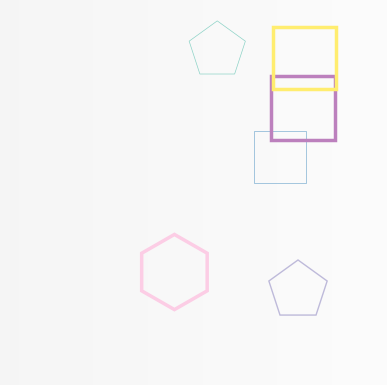[{"shape": "pentagon", "thickness": 0.5, "radius": 0.38, "center": [0.561, 0.869]}, {"shape": "pentagon", "thickness": 1, "radius": 0.4, "center": [0.769, 0.246]}, {"shape": "square", "thickness": 0.5, "radius": 0.34, "center": [0.722, 0.592]}, {"shape": "hexagon", "thickness": 2.5, "radius": 0.49, "center": [0.45, 0.293]}, {"shape": "square", "thickness": 2.5, "radius": 0.41, "center": [0.782, 0.72]}, {"shape": "square", "thickness": 2.5, "radius": 0.41, "center": [0.786, 0.849]}]